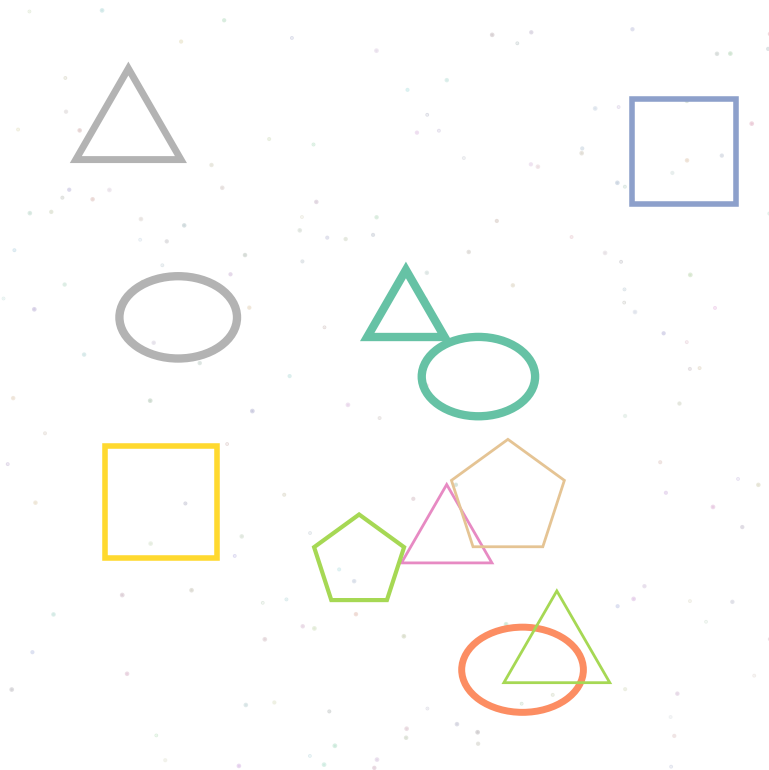[{"shape": "oval", "thickness": 3, "radius": 0.37, "center": [0.621, 0.511]}, {"shape": "triangle", "thickness": 3, "radius": 0.29, "center": [0.527, 0.591]}, {"shape": "oval", "thickness": 2.5, "radius": 0.4, "center": [0.679, 0.13]}, {"shape": "square", "thickness": 2, "radius": 0.34, "center": [0.888, 0.803]}, {"shape": "triangle", "thickness": 1, "radius": 0.34, "center": [0.58, 0.303]}, {"shape": "pentagon", "thickness": 1.5, "radius": 0.31, "center": [0.466, 0.27]}, {"shape": "triangle", "thickness": 1, "radius": 0.4, "center": [0.723, 0.153]}, {"shape": "square", "thickness": 2, "radius": 0.36, "center": [0.209, 0.348]}, {"shape": "pentagon", "thickness": 1, "radius": 0.39, "center": [0.66, 0.352]}, {"shape": "triangle", "thickness": 2.5, "radius": 0.39, "center": [0.167, 0.832]}, {"shape": "oval", "thickness": 3, "radius": 0.38, "center": [0.231, 0.588]}]